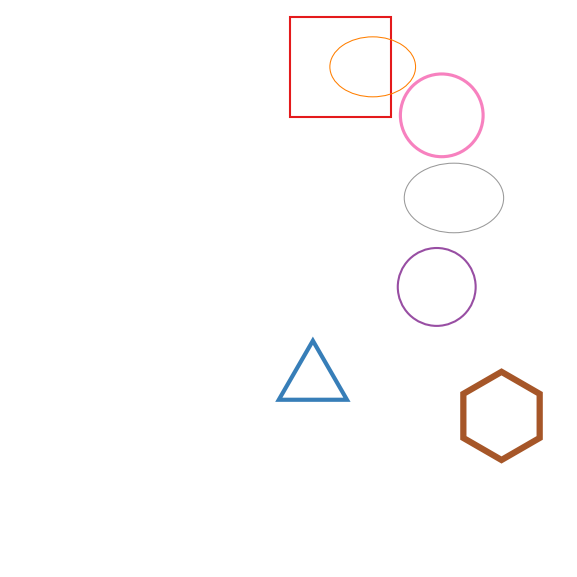[{"shape": "square", "thickness": 1, "radius": 0.43, "center": [0.59, 0.883]}, {"shape": "triangle", "thickness": 2, "radius": 0.34, "center": [0.542, 0.341]}, {"shape": "circle", "thickness": 1, "radius": 0.34, "center": [0.756, 0.502]}, {"shape": "oval", "thickness": 0.5, "radius": 0.37, "center": [0.645, 0.883]}, {"shape": "hexagon", "thickness": 3, "radius": 0.38, "center": [0.868, 0.279]}, {"shape": "circle", "thickness": 1.5, "radius": 0.36, "center": [0.765, 0.799]}, {"shape": "oval", "thickness": 0.5, "radius": 0.43, "center": [0.786, 0.656]}]